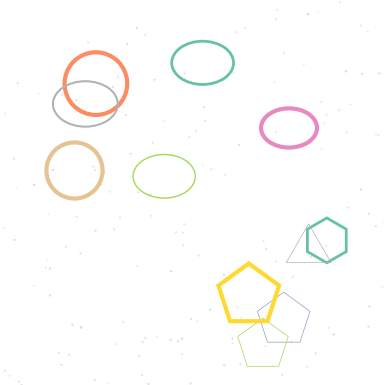[{"shape": "oval", "thickness": 2, "radius": 0.4, "center": [0.526, 0.837]}, {"shape": "hexagon", "thickness": 2, "radius": 0.29, "center": [0.849, 0.376]}, {"shape": "circle", "thickness": 3, "radius": 0.41, "center": [0.249, 0.783]}, {"shape": "pentagon", "thickness": 0.5, "radius": 0.36, "center": [0.737, 0.169]}, {"shape": "oval", "thickness": 3, "radius": 0.36, "center": [0.751, 0.668]}, {"shape": "oval", "thickness": 1, "radius": 0.4, "center": [0.426, 0.542]}, {"shape": "pentagon", "thickness": 0.5, "radius": 0.35, "center": [0.683, 0.104]}, {"shape": "pentagon", "thickness": 3, "radius": 0.41, "center": [0.646, 0.233]}, {"shape": "circle", "thickness": 3, "radius": 0.36, "center": [0.193, 0.557]}, {"shape": "oval", "thickness": 1.5, "radius": 0.42, "center": [0.222, 0.73]}, {"shape": "triangle", "thickness": 0.5, "radius": 0.34, "center": [0.802, 0.352]}]